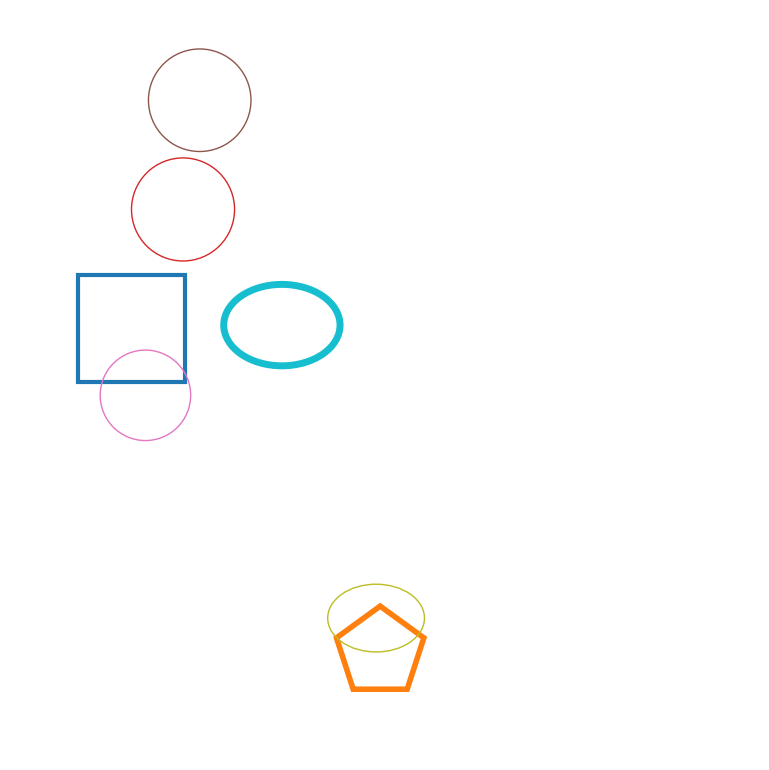[{"shape": "square", "thickness": 1.5, "radius": 0.35, "center": [0.171, 0.573]}, {"shape": "pentagon", "thickness": 2, "radius": 0.3, "center": [0.494, 0.153]}, {"shape": "circle", "thickness": 0.5, "radius": 0.33, "center": [0.238, 0.728]}, {"shape": "circle", "thickness": 0.5, "radius": 0.33, "center": [0.259, 0.87]}, {"shape": "circle", "thickness": 0.5, "radius": 0.29, "center": [0.189, 0.487]}, {"shape": "oval", "thickness": 0.5, "radius": 0.31, "center": [0.488, 0.197]}, {"shape": "oval", "thickness": 2.5, "radius": 0.38, "center": [0.366, 0.578]}]